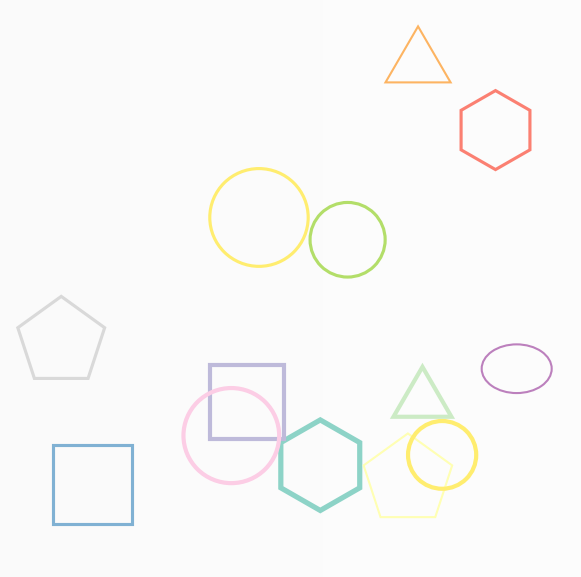[{"shape": "hexagon", "thickness": 2.5, "radius": 0.39, "center": [0.551, 0.194]}, {"shape": "pentagon", "thickness": 1, "radius": 0.4, "center": [0.702, 0.168]}, {"shape": "square", "thickness": 2, "radius": 0.32, "center": [0.425, 0.303]}, {"shape": "hexagon", "thickness": 1.5, "radius": 0.34, "center": [0.852, 0.774]}, {"shape": "square", "thickness": 1.5, "radius": 0.34, "center": [0.159, 0.16]}, {"shape": "triangle", "thickness": 1, "radius": 0.32, "center": [0.719, 0.889]}, {"shape": "circle", "thickness": 1.5, "radius": 0.32, "center": [0.598, 0.584]}, {"shape": "circle", "thickness": 2, "radius": 0.41, "center": [0.398, 0.245]}, {"shape": "pentagon", "thickness": 1.5, "radius": 0.39, "center": [0.105, 0.407]}, {"shape": "oval", "thickness": 1, "radius": 0.3, "center": [0.889, 0.361]}, {"shape": "triangle", "thickness": 2, "radius": 0.29, "center": [0.727, 0.306]}, {"shape": "circle", "thickness": 2, "radius": 0.29, "center": [0.761, 0.211]}, {"shape": "circle", "thickness": 1.5, "radius": 0.42, "center": [0.446, 0.623]}]